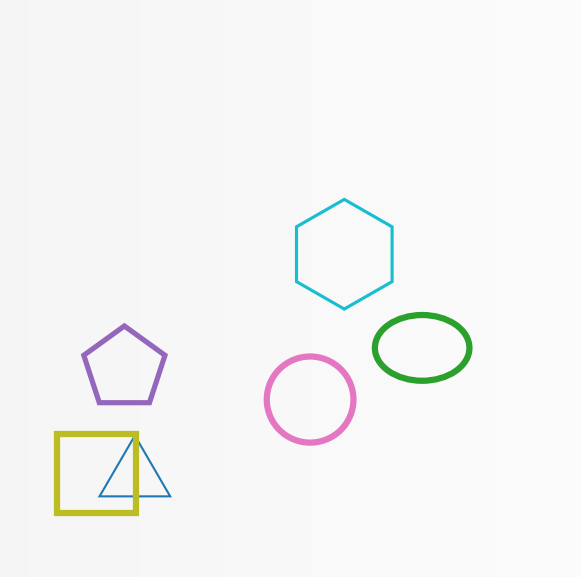[{"shape": "triangle", "thickness": 1, "radius": 0.35, "center": [0.232, 0.175]}, {"shape": "oval", "thickness": 3, "radius": 0.41, "center": [0.726, 0.397]}, {"shape": "pentagon", "thickness": 2.5, "radius": 0.37, "center": [0.214, 0.361]}, {"shape": "circle", "thickness": 3, "radius": 0.37, "center": [0.534, 0.307]}, {"shape": "square", "thickness": 3, "radius": 0.34, "center": [0.166, 0.179]}, {"shape": "hexagon", "thickness": 1.5, "radius": 0.47, "center": [0.592, 0.559]}]